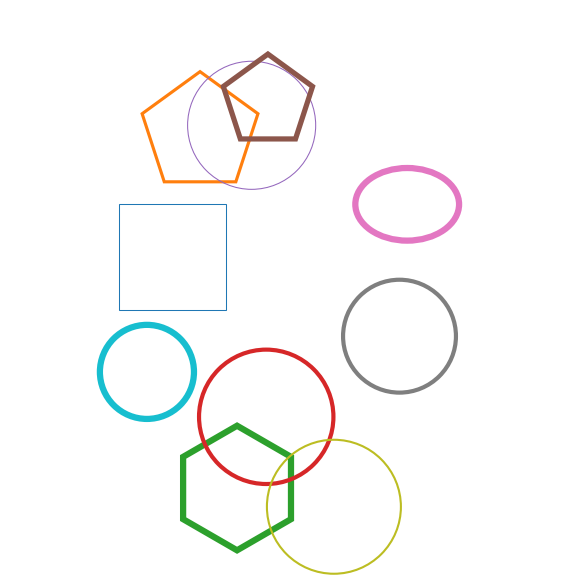[{"shape": "square", "thickness": 0.5, "radius": 0.46, "center": [0.299, 0.554]}, {"shape": "pentagon", "thickness": 1.5, "radius": 0.53, "center": [0.346, 0.77]}, {"shape": "hexagon", "thickness": 3, "radius": 0.54, "center": [0.41, 0.154]}, {"shape": "circle", "thickness": 2, "radius": 0.58, "center": [0.461, 0.277]}, {"shape": "circle", "thickness": 0.5, "radius": 0.55, "center": [0.436, 0.782]}, {"shape": "pentagon", "thickness": 2.5, "radius": 0.41, "center": [0.464, 0.824]}, {"shape": "oval", "thickness": 3, "radius": 0.45, "center": [0.705, 0.645]}, {"shape": "circle", "thickness": 2, "radius": 0.49, "center": [0.692, 0.417]}, {"shape": "circle", "thickness": 1, "radius": 0.58, "center": [0.578, 0.122]}, {"shape": "circle", "thickness": 3, "radius": 0.41, "center": [0.254, 0.355]}]